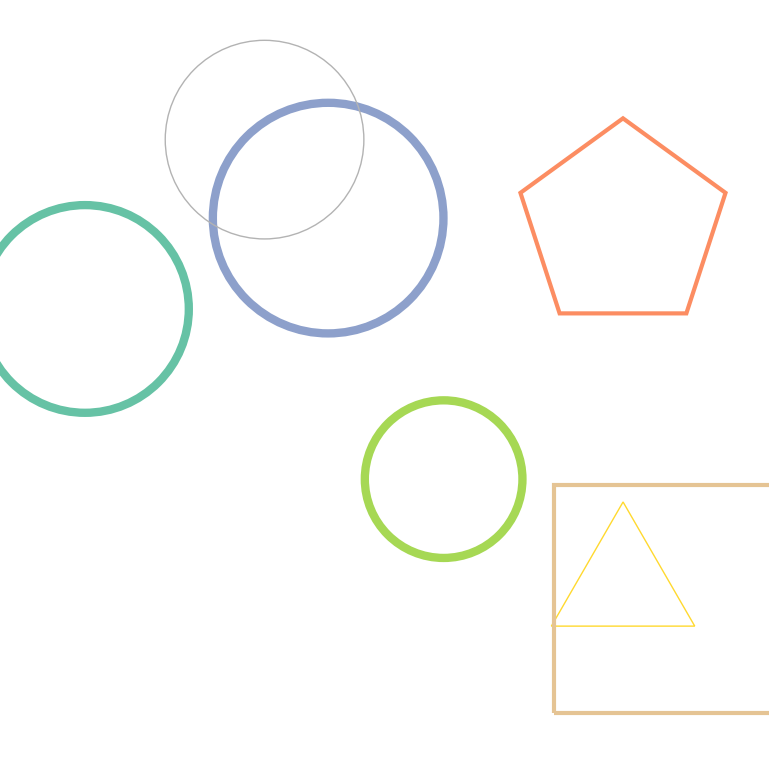[{"shape": "circle", "thickness": 3, "radius": 0.67, "center": [0.11, 0.599]}, {"shape": "pentagon", "thickness": 1.5, "radius": 0.7, "center": [0.809, 0.706]}, {"shape": "circle", "thickness": 3, "radius": 0.75, "center": [0.426, 0.717]}, {"shape": "circle", "thickness": 3, "radius": 0.51, "center": [0.576, 0.378]}, {"shape": "triangle", "thickness": 0.5, "radius": 0.54, "center": [0.809, 0.241]}, {"shape": "square", "thickness": 1.5, "radius": 0.74, "center": [0.868, 0.222]}, {"shape": "circle", "thickness": 0.5, "radius": 0.64, "center": [0.344, 0.819]}]